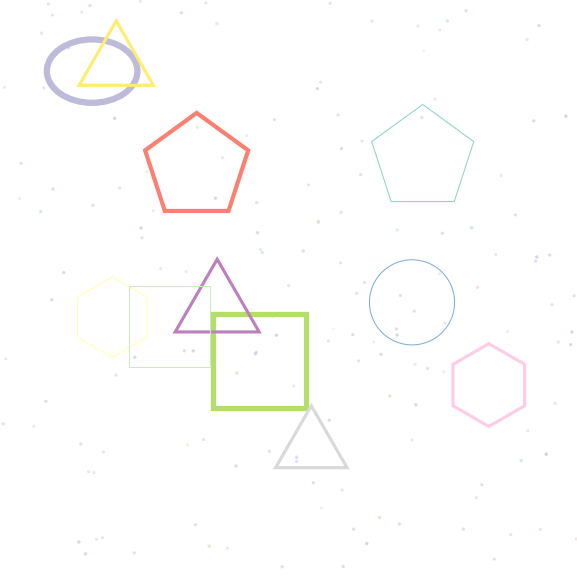[{"shape": "pentagon", "thickness": 0.5, "radius": 0.46, "center": [0.732, 0.725]}, {"shape": "hexagon", "thickness": 0.5, "radius": 0.35, "center": [0.194, 0.45]}, {"shape": "oval", "thickness": 3, "radius": 0.39, "center": [0.16, 0.876]}, {"shape": "pentagon", "thickness": 2, "radius": 0.47, "center": [0.341, 0.71]}, {"shape": "circle", "thickness": 0.5, "radius": 0.37, "center": [0.713, 0.476]}, {"shape": "square", "thickness": 2.5, "radius": 0.41, "center": [0.449, 0.374]}, {"shape": "hexagon", "thickness": 1.5, "radius": 0.36, "center": [0.846, 0.332]}, {"shape": "triangle", "thickness": 1.5, "radius": 0.36, "center": [0.539, 0.225]}, {"shape": "triangle", "thickness": 1.5, "radius": 0.42, "center": [0.376, 0.466]}, {"shape": "square", "thickness": 0.5, "radius": 0.35, "center": [0.293, 0.433]}, {"shape": "triangle", "thickness": 1.5, "radius": 0.37, "center": [0.201, 0.889]}]